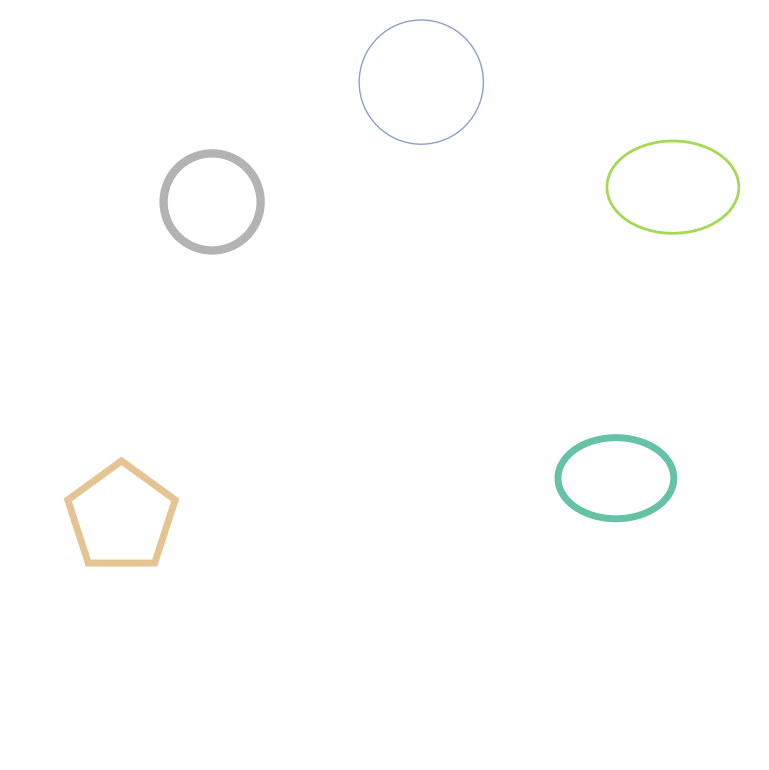[{"shape": "oval", "thickness": 2.5, "radius": 0.38, "center": [0.8, 0.379]}, {"shape": "circle", "thickness": 0.5, "radius": 0.4, "center": [0.547, 0.893]}, {"shape": "oval", "thickness": 1, "radius": 0.43, "center": [0.874, 0.757]}, {"shape": "pentagon", "thickness": 2.5, "radius": 0.37, "center": [0.158, 0.328]}, {"shape": "circle", "thickness": 3, "radius": 0.32, "center": [0.275, 0.738]}]